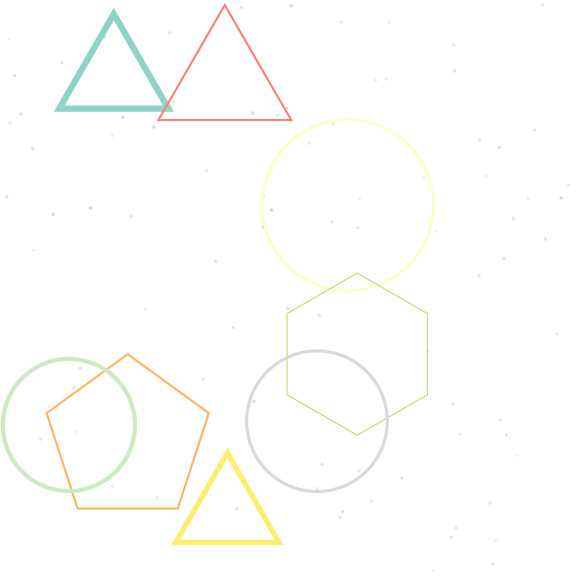[{"shape": "triangle", "thickness": 3, "radius": 0.55, "center": [0.197, 0.866]}, {"shape": "circle", "thickness": 1, "radius": 0.74, "center": [0.602, 0.644]}, {"shape": "triangle", "thickness": 1, "radius": 0.66, "center": [0.389, 0.858]}, {"shape": "pentagon", "thickness": 1, "radius": 0.74, "center": [0.221, 0.238]}, {"shape": "hexagon", "thickness": 0.5, "radius": 0.7, "center": [0.619, 0.386]}, {"shape": "circle", "thickness": 1.5, "radius": 0.61, "center": [0.549, 0.27]}, {"shape": "circle", "thickness": 2, "radius": 0.57, "center": [0.119, 0.263]}, {"shape": "triangle", "thickness": 2.5, "radius": 0.52, "center": [0.394, 0.112]}]